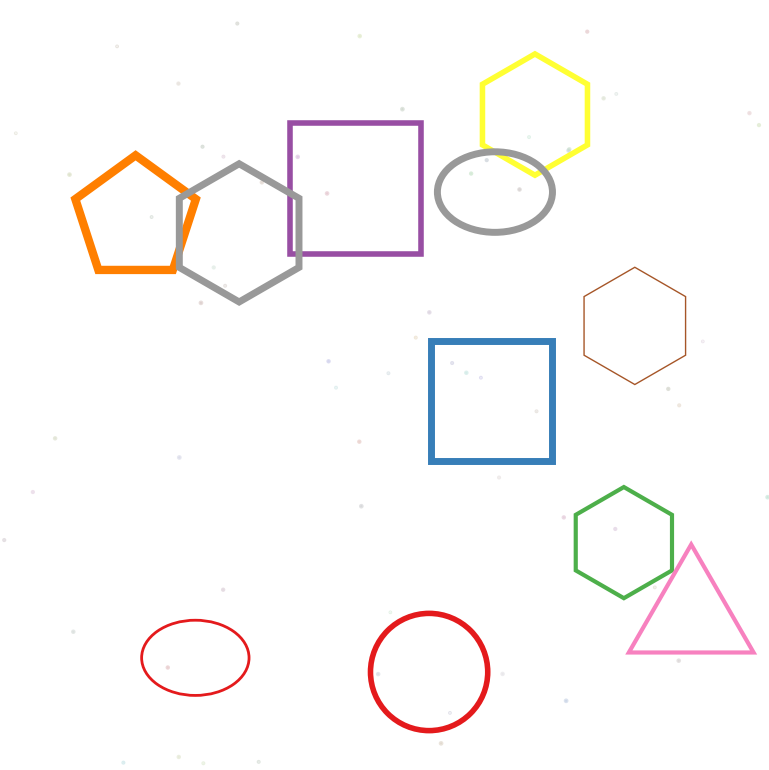[{"shape": "oval", "thickness": 1, "radius": 0.35, "center": [0.254, 0.146]}, {"shape": "circle", "thickness": 2, "radius": 0.38, "center": [0.557, 0.127]}, {"shape": "square", "thickness": 2.5, "radius": 0.39, "center": [0.638, 0.479]}, {"shape": "hexagon", "thickness": 1.5, "radius": 0.36, "center": [0.81, 0.295]}, {"shape": "square", "thickness": 2, "radius": 0.43, "center": [0.461, 0.755]}, {"shape": "pentagon", "thickness": 3, "radius": 0.41, "center": [0.176, 0.716]}, {"shape": "hexagon", "thickness": 2, "radius": 0.39, "center": [0.695, 0.851]}, {"shape": "hexagon", "thickness": 0.5, "radius": 0.38, "center": [0.824, 0.577]}, {"shape": "triangle", "thickness": 1.5, "radius": 0.47, "center": [0.898, 0.199]}, {"shape": "oval", "thickness": 2.5, "radius": 0.37, "center": [0.643, 0.751]}, {"shape": "hexagon", "thickness": 2.5, "radius": 0.45, "center": [0.311, 0.698]}]